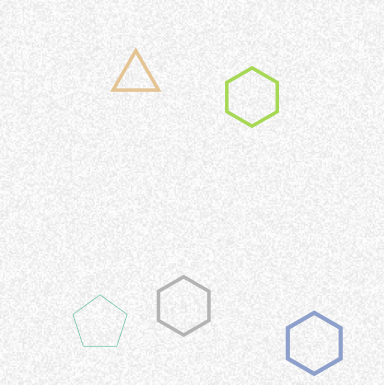[{"shape": "pentagon", "thickness": 0.5, "radius": 0.37, "center": [0.26, 0.16]}, {"shape": "hexagon", "thickness": 3, "radius": 0.4, "center": [0.816, 0.108]}, {"shape": "hexagon", "thickness": 2.5, "radius": 0.38, "center": [0.655, 0.748]}, {"shape": "triangle", "thickness": 2.5, "radius": 0.34, "center": [0.353, 0.8]}, {"shape": "hexagon", "thickness": 2.5, "radius": 0.38, "center": [0.477, 0.205]}]